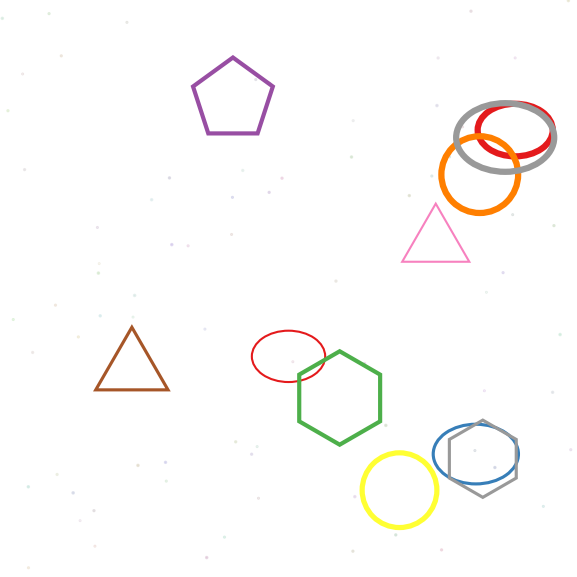[{"shape": "oval", "thickness": 3, "radius": 0.33, "center": [0.892, 0.774]}, {"shape": "oval", "thickness": 1, "radius": 0.32, "center": [0.5, 0.382]}, {"shape": "oval", "thickness": 1.5, "radius": 0.37, "center": [0.824, 0.213]}, {"shape": "hexagon", "thickness": 2, "radius": 0.4, "center": [0.588, 0.31]}, {"shape": "pentagon", "thickness": 2, "radius": 0.36, "center": [0.403, 0.827]}, {"shape": "circle", "thickness": 3, "radius": 0.33, "center": [0.831, 0.697]}, {"shape": "circle", "thickness": 2.5, "radius": 0.32, "center": [0.692, 0.15]}, {"shape": "triangle", "thickness": 1.5, "radius": 0.36, "center": [0.228, 0.36]}, {"shape": "triangle", "thickness": 1, "radius": 0.34, "center": [0.755, 0.579]}, {"shape": "oval", "thickness": 3, "radius": 0.42, "center": [0.875, 0.761]}, {"shape": "hexagon", "thickness": 1.5, "radius": 0.33, "center": [0.836, 0.205]}]